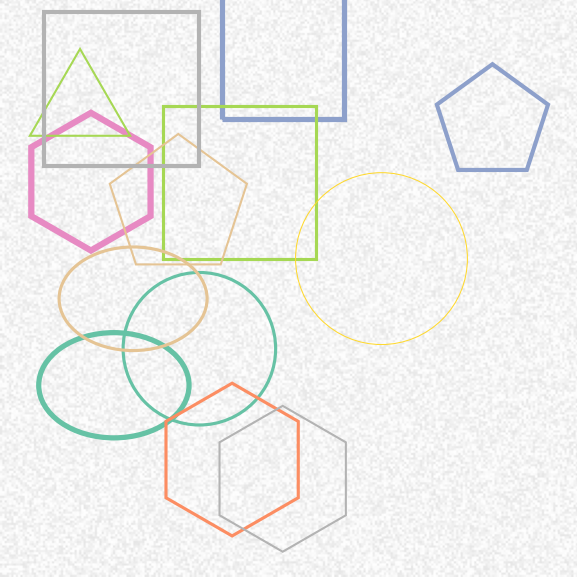[{"shape": "circle", "thickness": 1.5, "radius": 0.66, "center": [0.345, 0.395]}, {"shape": "oval", "thickness": 2.5, "radius": 0.65, "center": [0.197, 0.332]}, {"shape": "hexagon", "thickness": 1.5, "radius": 0.66, "center": [0.402, 0.203]}, {"shape": "pentagon", "thickness": 2, "radius": 0.51, "center": [0.853, 0.787]}, {"shape": "square", "thickness": 2.5, "radius": 0.53, "center": [0.489, 0.899]}, {"shape": "hexagon", "thickness": 3, "radius": 0.6, "center": [0.157, 0.685]}, {"shape": "triangle", "thickness": 1, "radius": 0.5, "center": [0.139, 0.814]}, {"shape": "square", "thickness": 1.5, "radius": 0.66, "center": [0.415, 0.683]}, {"shape": "circle", "thickness": 0.5, "radius": 0.74, "center": [0.661, 0.551]}, {"shape": "pentagon", "thickness": 1, "radius": 0.62, "center": [0.309, 0.642]}, {"shape": "oval", "thickness": 1.5, "radius": 0.64, "center": [0.23, 0.482]}, {"shape": "hexagon", "thickness": 1, "radius": 0.63, "center": [0.49, 0.17]}, {"shape": "square", "thickness": 2, "radius": 0.67, "center": [0.21, 0.845]}]